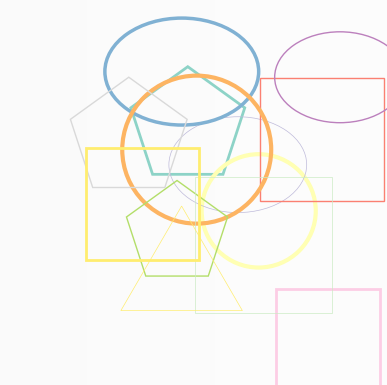[{"shape": "pentagon", "thickness": 2, "radius": 0.77, "center": [0.485, 0.672]}, {"shape": "circle", "thickness": 3, "radius": 0.74, "center": [0.668, 0.452]}, {"shape": "oval", "thickness": 0.5, "radius": 0.89, "center": [0.614, 0.572]}, {"shape": "square", "thickness": 1, "radius": 0.8, "center": [0.831, 0.638]}, {"shape": "oval", "thickness": 2.5, "radius": 0.99, "center": [0.469, 0.814]}, {"shape": "circle", "thickness": 3, "radius": 0.96, "center": [0.508, 0.611]}, {"shape": "pentagon", "thickness": 1, "radius": 0.69, "center": [0.457, 0.394]}, {"shape": "square", "thickness": 2, "radius": 0.67, "center": [0.847, 0.116]}, {"shape": "pentagon", "thickness": 1, "radius": 0.79, "center": [0.332, 0.641]}, {"shape": "oval", "thickness": 1, "radius": 0.84, "center": [0.877, 0.799]}, {"shape": "square", "thickness": 0.5, "radius": 0.88, "center": [0.68, 0.363]}, {"shape": "triangle", "thickness": 0.5, "radius": 0.91, "center": [0.469, 0.284]}, {"shape": "square", "thickness": 2, "radius": 0.73, "center": [0.368, 0.471]}]